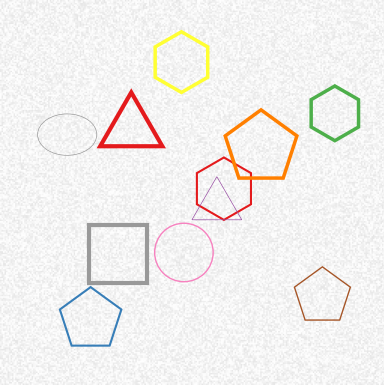[{"shape": "triangle", "thickness": 3, "radius": 0.47, "center": [0.341, 0.667]}, {"shape": "hexagon", "thickness": 1.5, "radius": 0.41, "center": [0.582, 0.51]}, {"shape": "pentagon", "thickness": 1.5, "radius": 0.42, "center": [0.235, 0.17]}, {"shape": "hexagon", "thickness": 2.5, "radius": 0.36, "center": [0.87, 0.706]}, {"shape": "triangle", "thickness": 0.5, "radius": 0.37, "center": [0.563, 0.466]}, {"shape": "pentagon", "thickness": 2.5, "radius": 0.49, "center": [0.678, 0.617]}, {"shape": "hexagon", "thickness": 2.5, "radius": 0.39, "center": [0.471, 0.839]}, {"shape": "pentagon", "thickness": 1, "radius": 0.38, "center": [0.837, 0.23]}, {"shape": "circle", "thickness": 1, "radius": 0.38, "center": [0.478, 0.344]}, {"shape": "square", "thickness": 3, "radius": 0.37, "center": [0.306, 0.34]}, {"shape": "oval", "thickness": 0.5, "radius": 0.38, "center": [0.174, 0.65]}]